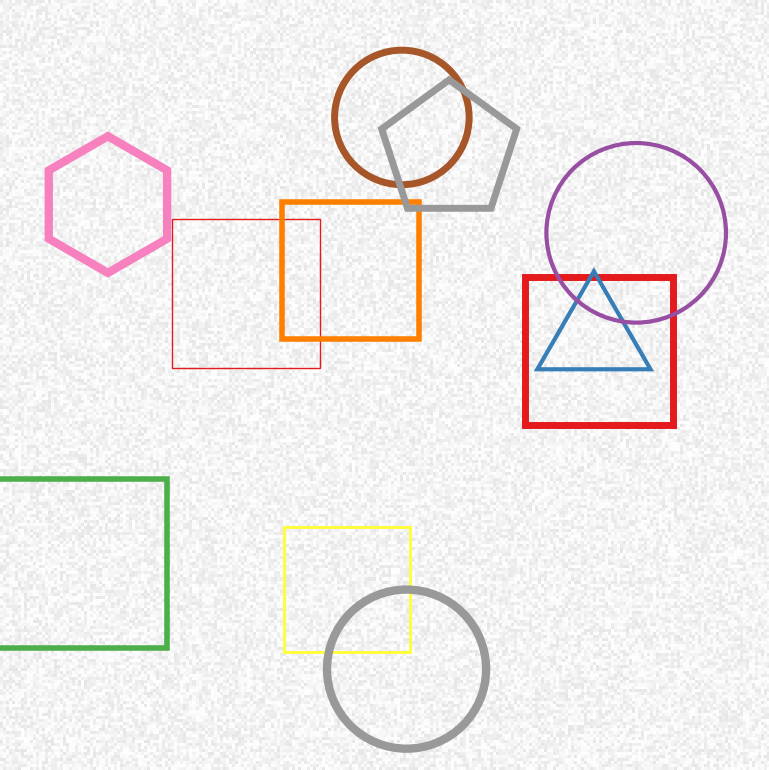[{"shape": "square", "thickness": 2.5, "radius": 0.48, "center": [0.778, 0.544]}, {"shape": "square", "thickness": 0.5, "radius": 0.48, "center": [0.32, 0.619]}, {"shape": "triangle", "thickness": 1.5, "radius": 0.42, "center": [0.771, 0.563]}, {"shape": "square", "thickness": 2, "radius": 0.55, "center": [0.108, 0.268]}, {"shape": "circle", "thickness": 1.5, "radius": 0.58, "center": [0.826, 0.698]}, {"shape": "square", "thickness": 2, "radius": 0.44, "center": [0.455, 0.648]}, {"shape": "square", "thickness": 1, "radius": 0.41, "center": [0.451, 0.234]}, {"shape": "circle", "thickness": 2.5, "radius": 0.44, "center": [0.522, 0.847]}, {"shape": "hexagon", "thickness": 3, "radius": 0.44, "center": [0.14, 0.734]}, {"shape": "pentagon", "thickness": 2.5, "radius": 0.46, "center": [0.583, 0.804]}, {"shape": "circle", "thickness": 3, "radius": 0.52, "center": [0.528, 0.131]}]